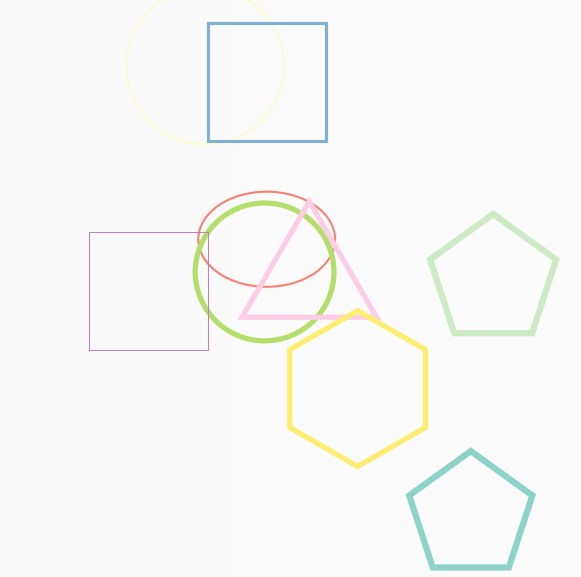[{"shape": "pentagon", "thickness": 3, "radius": 0.56, "center": [0.81, 0.107]}, {"shape": "circle", "thickness": 0.5, "radius": 0.68, "center": [0.353, 0.885]}, {"shape": "oval", "thickness": 1, "radius": 0.59, "center": [0.459, 0.585]}, {"shape": "square", "thickness": 1.5, "radius": 0.51, "center": [0.459, 0.857]}, {"shape": "circle", "thickness": 2.5, "radius": 0.6, "center": [0.455, 0.528]}, {"shape": "triangle", "thickness": 2.5, "radius": 0.67, "center": [0.532, 0.517]}, {"shape": "square", "thickness": 0.5, "radius": 0.51, "center": [0.256, 0.496]}, {"shape": "pentagon", "thickness": 3, "radius": 0.57, "center": [0.848, 0.515]}, {"shape": "hexagon", "thickness": 2.5, "radius": 0.67, "center": [0.615, 0.326]}]